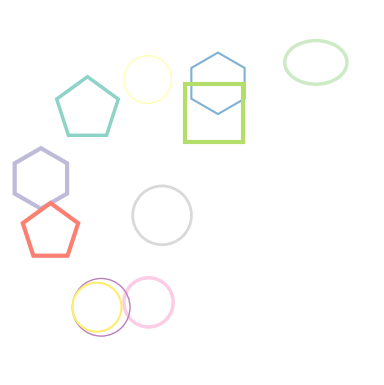[{"shape": "pentagon", "thickness": 2.5, "radius": 0.42, "center": [0.227, 0.717]}, {"shape": "circle", "thickness": 1, "radius": 0.31, "center": [0.384, 0.793]}, {"shape": "hexagon", "thickness": 3, "radius": 0.39, "center": [0.106, 0.537]}, {"shape": "pentagon", "thickness": 3, "radius": 0.38, "center": [0.131, 0.397]}, {"shape": "hexagon", "thickness": 1.5, "radius": 0.4, "center": [0.566, 0.784]}, {"shape": "square", "thickness": 3, "radius": 0.38, "center": [0.555, 0.706]}, {"shape": "circle", "thickness": 2.5, "radius": 0.32, "center": [0.386, 0.215]}, {"shape": "circle", "thickness": 2, "radius": 0.38, "center": [0.421, 0.441]}, {"shape": "circle", "thickness": 1, "radius": 0.37, "center": [0.263, 0.202]}, {"shape": "oval", "thickness": 2.5, "radius": 0.4, "center": [0.82, 0.838]}, {"shape": "circle", "thickness": 1.5, "radius": 0.32, "center": [0.252, 0.202]}]